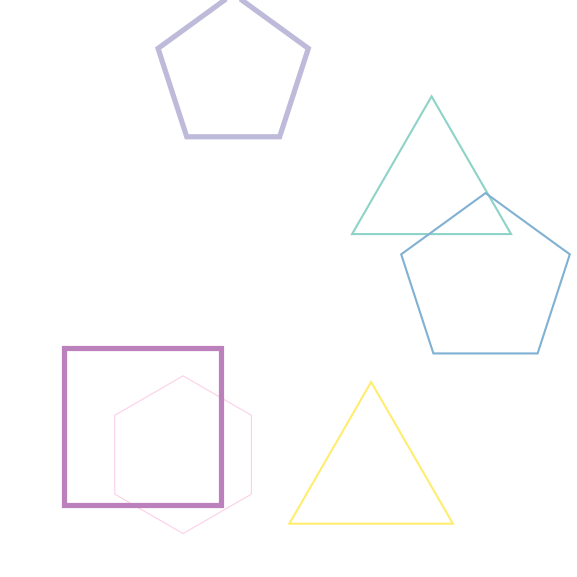[{"shape": "triangle", "thickness": 1, "radius": 0.79, "center": [0.747, 0.673]}, {"shape": "pentagon", "thickness": 2.5, "radius": 0.68, "center": [0.404, 0.873]}, {"shape": "pentagon", "thickness": 1, "radius": 0.77, "center": [0.841, 0.511]}, {"shape": "hexagon", "thickness": 0.5, "radius": 0.68, "center": [0.317, 0.212]}, {"shape": "square", "thickness": 2.5, "radius": 0.68, "center": [0.247, 0.26]}, {"shape": "triangle", "thickness": 1, "radius": 0.82, "center": [0.643, 0.174]}]